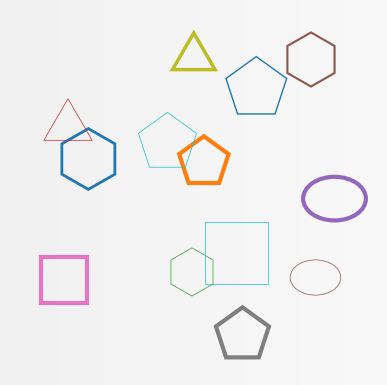[{"shape": "hexagon", "thickness": 2, "radius": 0.39, "center": [0.228, 0.587]}, {"shape": "pentagon", "thickness": 1, "radius": 0.41, "center": [0.661, 0.771]}, {"shape": "pentagon", "thickness": 3, "radius": 0.34, "center": [0.526, 0.579]}, {"shape": "hexagon", "thickness": 0.5, "radius": 0.31, "center": [0.495, 0.294]}, {"shape": "triangle", "thickness": 0.5, "radius": 0.36, "center": [0.175, 0.672]}, {"shape": "oval", "thickness": 3, "radius": 0.4, "center": [0.863, 0.484]}, {"shape": "hexagon", "thickness": 1.5, "radius": 0.35, "center": [0.803, 0.845]}, {"shape": "oval", "thickness": 0.5, "radius": 0.33, "center": [0.814, 0.279]}, {"shape": "square", "thickness": 3, "radius": 0.3, "center": [0.166, 0.272]}, {"shape": "pentagon", "thickness": 3, "radius": 0.36, "center": [0.626, 0.13]}, {"shape": "triangle", "thickness": 2.5, "radius": 0.32, "center": [0.5, 0.851]}, {"shape": "square", "thickness": 0.5, "radius": 0.4, "center": [0.61, 0.342]}, {"shape": "pentagon", "thickness": 0.5, "radius": 0.39, "center": [0.432, 0.629]}]